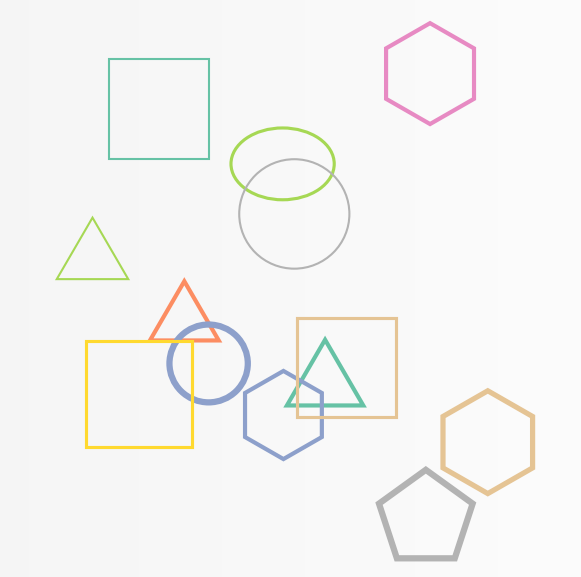[{"shape": "triangle", "thickness": 2, "radius": 0.38, "center": [0.559, 0.335]}, {"shape": "square", "thickness": 1, "radius": 0.43, "center": [0.273, 0.81]}, {"shape": "triangle", "thickness": 2, "radius": 0.34, "center": [0.317, 0.444]}, {"shape": "hexagon", "thickness": 2, "radius": 0.38, "center": [0.488, 0.281]}, {"shape": "circle", "thickness": 3, "radius": 0.34, "center": [0.359, 0.37]}, {"shape": "hexagon", "thickness": 2, "radius": 0.44, "center": [0.74, 0.872]}, {"shape": "oval", "thickness": 1.5, "radius": 0.44, "center": [0.486, 0.715]}, {"shape": "triangle", "thickness": 1, "radius": 0.35, "center": [0.159, 0.551]}, {"shape": "square", "thickness": 1.5, "radius": 0.46, "center": [0.239, 0.317]}, {"shape": "square", "thickness": 1.5, "radius": 0.43, "center": [0.596, 0.363]}, {"shape": "hexagon", "thickness": 2.5, "radius": 0.45, "center": [0.839, 0.233]}, {"shape": "circle", "thickness": 1, "radius": 0.47, "center": [0.506, 0.629]}, {"shape": "pentagon", "thickness": 3, "radius": 0.42, "center": [0.733, 0.101]}]